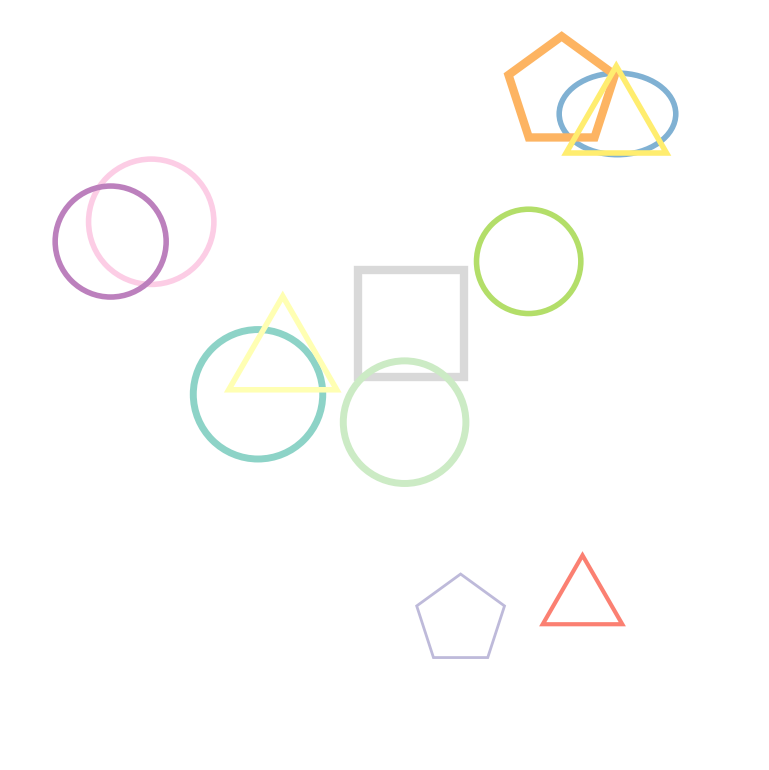[{"shape": "circle", "thickness": 2.5, "radius": 0.42, "center": [0.335, 0.488]}, {"shape": "triangle", "thickness": 2, "radius": 0.41, "center": [0.367, 0.534]}, {"shape": "pentagon", "thickness": 1, "radius": 0.3, "center": [0.598, 0.195]}, {"shape": "triangle", "thickness": 1.5, "radius": 0.3, "center": [0.756, 0.219]}, {"shape": "oval", "thickness": 2, "radius": 0.38, "center": [0.802, 0.852]}, {"shape": "pentagon", "thickness": 3, "radius": 0.36, "center": [0.729, 0.88]}, {"shape": "circle", "thickness": 2, "radius": 0.34, "center": [0.687, 0.661]}, {"shape": "circle", "thickness": 2, "radius": 0.41, "center": [0.196, 0.712]}, {"shape": "square", "thickness": 3, "radius": 0.35, "center": [0.534, 0.58]}, {"shape": "circle", "thickness": 2, "radius": 0.36, "center": [0.144, 0.686]}, {"shape": "circle", "thickness": 2.5, "radius": 0.4, "center": [0.525, 0.452]}, {"shape": "triangle", "thickness": 2, "radius": 0.38, "center": [0.8, 0.839]}]